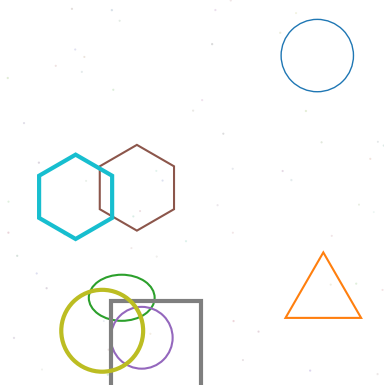[{"shape": "circle", "thickness": 1, "radius": 0.47, "center": [0.824, 0.856]}, {"shape": "triangle", "thickness": 1.5, "radius": 0.57, "center": [0.84, 0.231]}, {"shape": "oval", "thickness": 1.5, "radius": 0.43, "center": [0.316, 0.227]}, {"shape": "circle", "thickness": 1.5, "radius": 0.4, "center": [0.368, 0.123]}, {"shape": "hexagon", "thickness": 1.5, "radius": 0.56, "center": [0.356, 0.512]}, {"shape": "square", "thickness": 3, "radius": 0.58, "center": [0.405, 0.103]}, {"shape": "circle", "thickness": 3, "radius": 0.53, "center": [0.265, 0.141]}, {"shape": "hexagon", "thickness": 3, "radius": 0.55, "center": [0.196, 0.489]}]